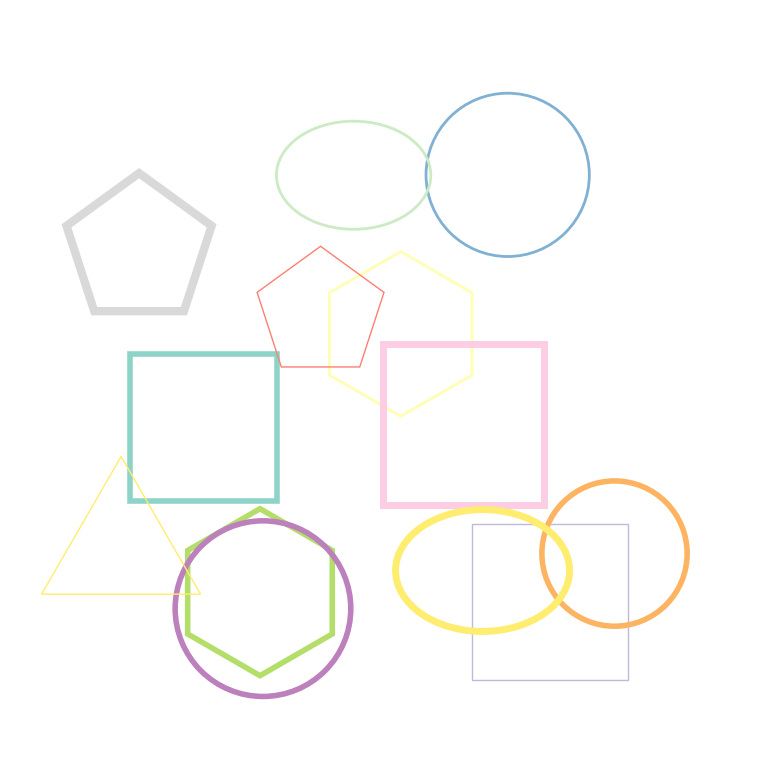[{"shape": "square", "thickness": 2, "radius": 0.48, "center": [0.264, 0.445]}, {"shape": "hexagon", "thickness": 1, "radius": 0.53, "center": [0.52, 0.566]}, {"shape": "square", "thickness": 0.5, "radius": 0.51, "center": [0.714, 0.218]}, {"shape": "pentagon", "thickness": 0.5, "radius": 0.43, "center": [0.416, 0.594]}, {"shape": "circle", "thickness": 1, "radius": 0.53, "center": [0.659, 0.773]}, {"shape": "circle", "thickness": 2, "radius": 0.47, "center": [0.798, 0.281]}, {"shape": "hexagon", "thickness": 2, "radius": 0.54, "center": [0.338, 0.231]}, {"shape": "square", "thickness": 2.5, "radius": 0.52, "center": [0.602, 0.448]}, {"shape": "pentagon", "thickness": 3, "radius": 0.5, "center": [0.181, 0.676]}, {"shape": "circle", "thickness": 2, "radius": 0.57, "center": [0.342, 0.21]}, {"shape": "oval", "thickness": 1, "radius": 0.5, "center": [0.459, 0.772]}, {"shape": "triangle", "thickness": 0.5, "radius": 0.6, "center": [0.157, 0.288]}, {"shape": "oval", "thickness": 2.5, "radius": 0.57, "center": [0.627, 0.259]}]